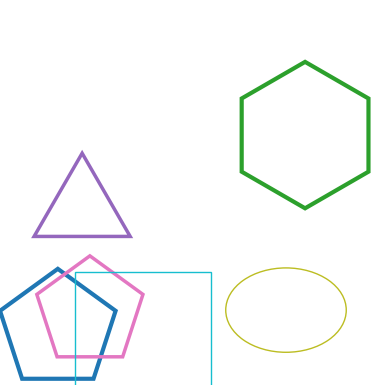[{"shape": "pentagon", "thickness": 3, "radius": 0.79, "center": [0.15, 0.144]}, {"shape": "hexagon", "thickness": 3, "radius": 0.95, "center": [0.792, 0.649]}, {"shape": "triangle", "thickness": 2.5, "radius": 0.72, "center": [0.213, 0.458]}, {"shape": "pentagon", "thickness": 2.5, "radius": 0.72, "center": [0.233, 0.19]}, {"shape": "oval", "thickness": 1, "radius": 0.78, "center": [0.743, 0.195]}, {"shape": "square", "thickness": 1, "radius": 0.88, "center": [0.372, 0.116]}]